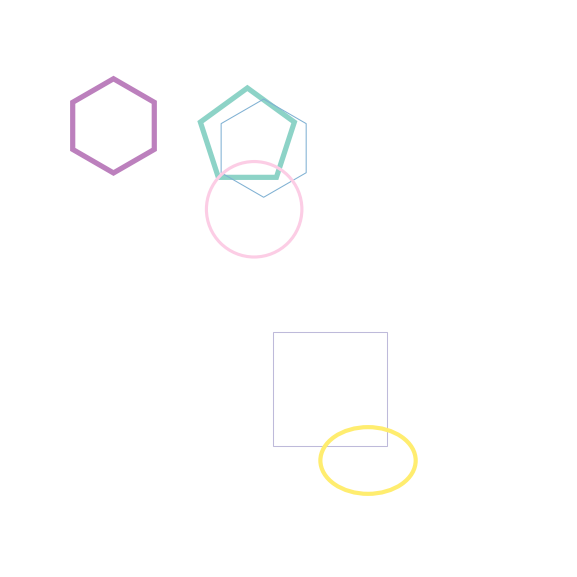[{"shape": "pentagon", "thickness": 2.5, "radius": 0.43, "center": [0.428, 0.761]}, {"shape": "square", "thickness": 0.5, "radius": 0.49, "center": [0.571, 0.326]}, {"shape": "hexagon", "thickness": 0.5, "radius": 0.43, "center": [0.457, 0.743]}, {"shape": "circle", "thickness": 1.5, "radius": 0.41, "center": [0.44, 0.637]}, {"shape": "hexagon", "thickness": 2.5, "radius": 0.41, "center": [0.197, 0.781]}, {"shape": "oval", "thickness": 2, "radius": 0.41, "center": [0.637, 0.202]}]